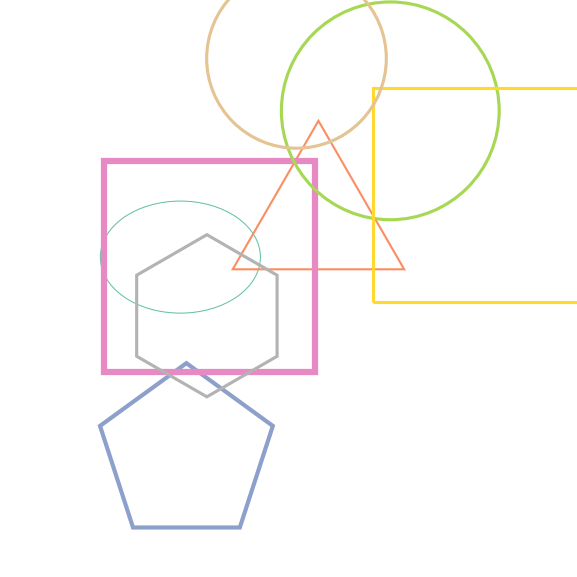[{"shape": "oval", "thickness": 0.5, "radius": 0.69, "center": [0.312, 0.554]}, {"shape": "triangle", "thickness": 1, "radius": 0.86, "center": [0.551, 0.619]}, {"shape": "pentagon", "thickness": 2, "radius": 0.79, "center": [0.323, 0.213]}, {"shape": "square", "thickness": 3, "radius": 0.91, "center": [0.362, 0.537]}, {"shape": "circle", "thickness": 1.5, "radius": 0.94, "center": [0.676, 0.807]}, {"shape": "square", "thickness": 1.5, "radius": 0.93, "center": [0.832, 0.661]}, {"shape": "circle", "thickness": 1.5, "radius": 0.78, "center": [0.513, 0.898]}, {"shape": "hexagon", "thickness": 1.5, "radius": 0.7, "center": [0.358, 0.452]}]